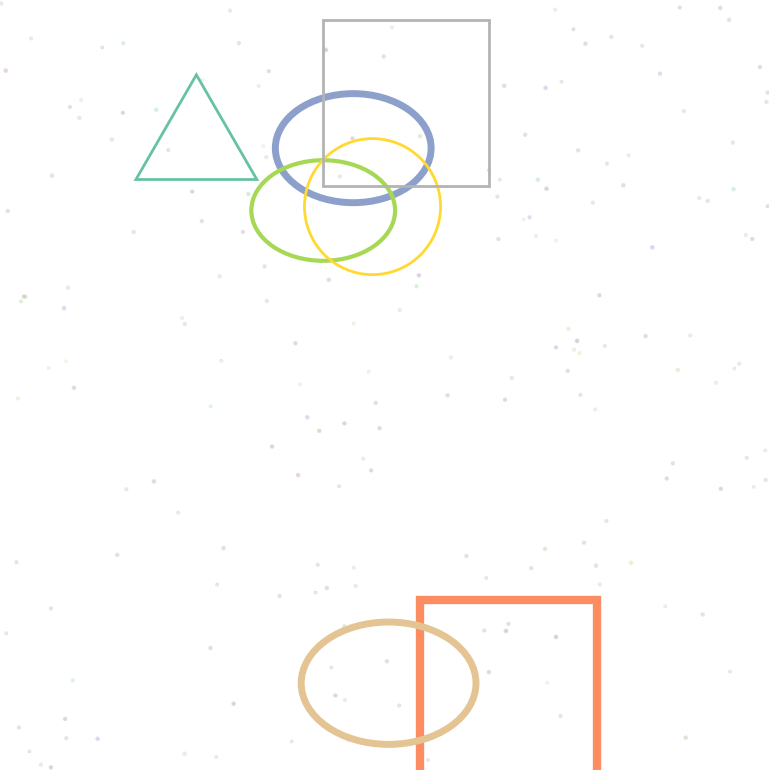[{"shape": "triangle", "thickness": 1, "radius": 0.45, "center": [0.255, 0.812]}, {"shape": "square", "thickness": 3, "radius": 0.58, "center": [0.66, 0.105]}, {"shape": "oval", "thickness": 2.5, "radius": 0.51, "center": [0.459, 0.808]}, {"shape": "oval", "thickness": 1.5, "radius": 0.47, "center": [0.42, 0.727]}, {"shape": "circle", "thickness": 1, "radius": 0.44, "center": [0.484, 0.732]}, {"shape": "oval", "thickness": 2.5, "radius": 0.57, "center": [0.505, 0.113]}, {"shape": "square", "thickness": 1, "radius": 0.54, "center": [0.528, 0.866]}]